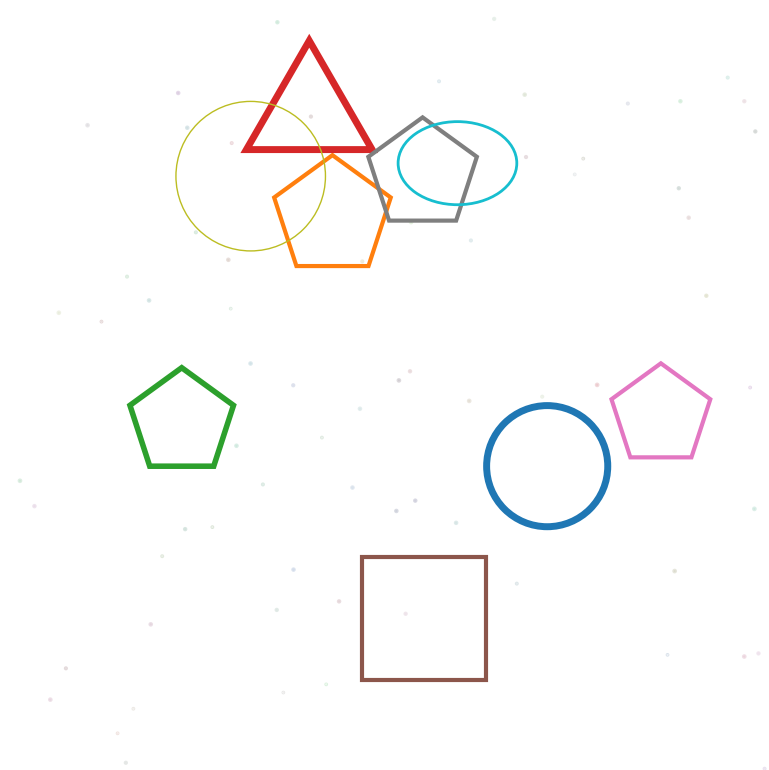[{"shape": "circle", "thickness": 2.5, "radius": 0.39, "center": [0.711, 0.395]}, {"shape": "pentagon", "thickness": 1.5, "radius": 0.4, "center": [0.432, 0.719]}, {"shape": "pentagon", "thickness": 2, "radius": 0.35, "center": [0.236, 0.452]}, {"shape": "triangle", "thickness": 2.5, "radius": 0.47, "center": [0.402, 0.853]}, {"shape": "square", "thickness": 1.5, "radius": 0.4, "center": [0.55, 0.196]}, {"shape": "pentagon", "thickness": 1.5, "radius": 0.34, "center": [0.858, 0.461]}, {"shape": "pentagon", "thickness": 1.5, "radius": 0.37, "center": [0.549, 0.773]}, {"shape": "circle", "thickness": 0.5, "radius": 0.49, "center": [0.326, 0.771]}, {"shape": "oval", "thickness": 1, "radius": 0.39, "center": [0.594, 0.788]}]